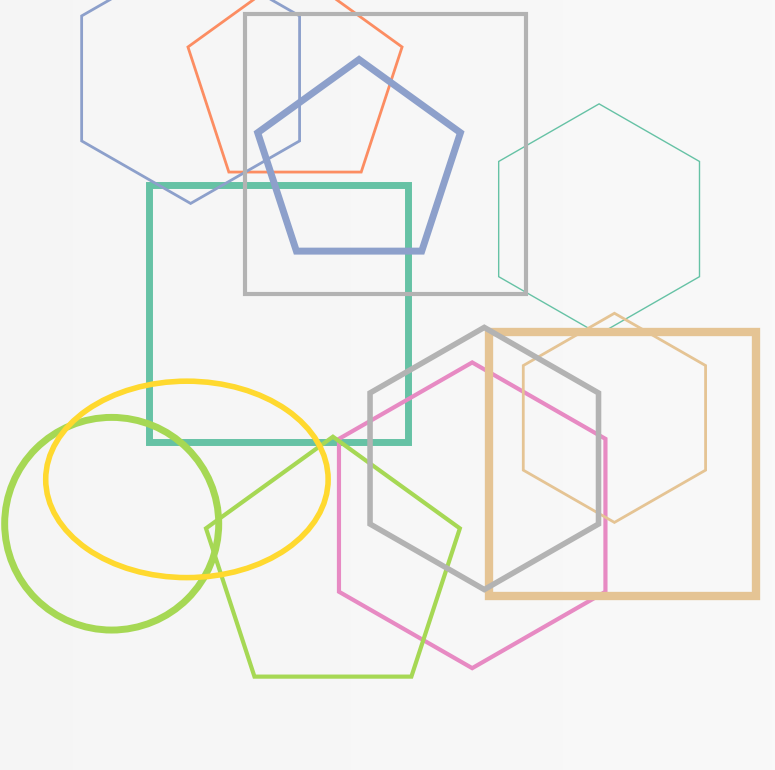[{"shape": "square", "thickness": 2.5, "radius": 0.84, "center": [0.359, 0.593]}, {"shape": "hexagon", "thickness": 0.5, "radius": 0.75, "center": [0.773, 0.715]}, {"shape": "pentagon", "thickness": 1, "radius": 0.73, "center": [0.381, 0.894]}, {"shape": "hexagon", "thickness": 1, "radius": 0.81, "center": [0.246, 0.898]}, {"shape": "pentagon", "thickness": 2.5, "radius": 0.69, "center": [0.463, 0.785]}, {"shape": "hexagon", "thickness": 1.5, "radius": 0.99, "center": [0.609, 0.331]}, {"shape": "circle", "thickness": 2.5, "radius": 0.69, "center": [0.144, 0.32]}, {"shape": "pentagon", "thickness": 1.5, "radius": 0.86, "center": [0.43, 0.261]}, {"shape": "oval", "thickness": 2, "radius": 0.91, "center": [0.241, 0.377]}, {"shape": "square", "thickness": 3, "radius": 0.86, "center": [0.803, 0.397]}, {"shape": "hexagon", "thickness": 1, "radius": 0.68, "center": [0.793, 0.457]}, {"shape": "hexagon", "thickness": 2, "radius": 0.85, "center": [0.625, 0.405]}, {"shape": "square", "thickness": 1.5, "radius": 0.91, "center": [0.498, 0.8]}]